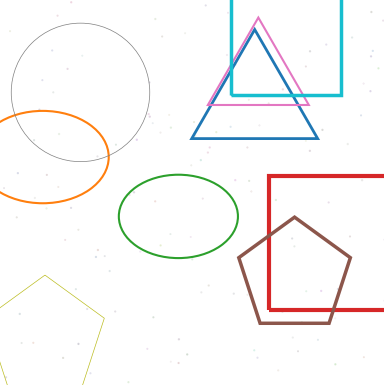[{"shape": "triangle", "thickness": 2, "radius": 0.94, "center": [0.662, 0.734]}, {"shape": "oval", "thickness": 1.5, "radius": 0.86, "center": [0.111, 0.592]}, {"shape": "oval", "thickness": 1.5, "radius": 0.77, "center": [0.463, 0.438]}, {"shape": "square", "thickness": 3, "radius": 0.87, "center": [0.873, 0.369]}, {"shape": "pentagon", "thickness": 2.5, "radius": 0.76, "center": [0.765, 0.284]}, {"shape": "triangle", "thickness": 1.5, "radius": 0.76, "center": [0.671, 0.803]}, {"shape": "circle", "thickness": 0.5, "radius": 0.9, "center": [0.209, 0.76]}, {"shape": "pentagon", "thickness": 0.5, "radius": 0.81, "center": [0.117, 0.123]}, {"shape": "square", "thickness": 2.5, "radius": 0.71, "center": [0.743, 0.897]}]